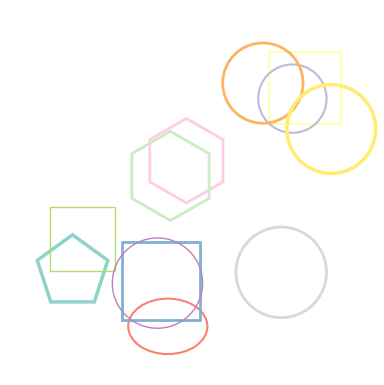[{"shape": "pentagon", "thickness": 2.5, "radius": 0.48, "center": [0.188, 0.294]}, {"shape": "square", "thickness": 1.5, "radius": 0.47, "center": [0.793, 0.772]}, {"shape": "circle", "thickness": 1.5, "radius": 0.44, "center": [0.759, 0.744]}, {"shape": "oval", "thickness": 1.5, "radius": 0.51, "center": [0.436, 0.152]}, {"shape": "square", "thickness": 2, "radius": 0.51, "center": [0.417, 0.269]}, {"shape": "circle", "thickness": 2, "radius": 0.52, "center": [0.683, 0.784]}, {"shape": "square", "thickness": 1, "radius": 0.42, "center": [0.214, 0.379]}, {"shape": "hexagon", "thickness": 2, "radius": 0.55, "center": [0.484, 0.583]}, {"shape": "circle", "thickness": 2, "radius": 0.59, "center": [0.73, 0.293]}, {"shape": "circle", "thickness": 1, "radius": 0.59, "center": [0.409, 0.265]}, {"shape": "hexagon", "thickness": 2, "radius": 0.58, "center": [0.443, 0.543]}, {"shape": "circle", "thickness": 2.5, "radius": 0.58, "center": [0.86, 0.665]}]